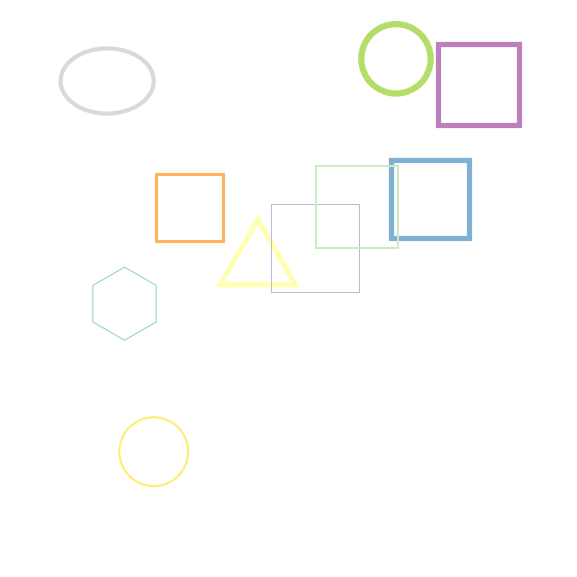[{"shape": "hexagon", "thickness": 0.5, "radius": 0.32, "center": [0.216, 0.473]}, {"shape": "triangle", "thickness": 2.5, "radius": 0.38, "center": [0.446, 0.544]}, {"shape": "square", "thickness": 0.5, "radius": 0.38, "center": [0.546, 0.57]}, {"shape": "square", "thickness": 2.5, "radius": 0.34, "center": [0.745, 0.655]}, {"shape": "square", "thickness": 1.5, "radius": 0.29, "center": [0.329, 0.64]}, {"shape": "circle", "thickness": 3, "radius": 0.3, "center": [0.686, 0.897]}, {"shape": "oval", "thickness": 2, "radius": 0.4, "center": [0.186, 0.859]}, {"shape": "square", "thickness": 2.5, "radius": 0.35, "center": [0.829, 0.853]}, {"shape": "square", "thickness": 1, "radius": 0.36, "center": [0.619, 0.641]}, {"shape": "circle", "thickness": 1, "radius": 0.3, "center": [0.266, 0.217]}]